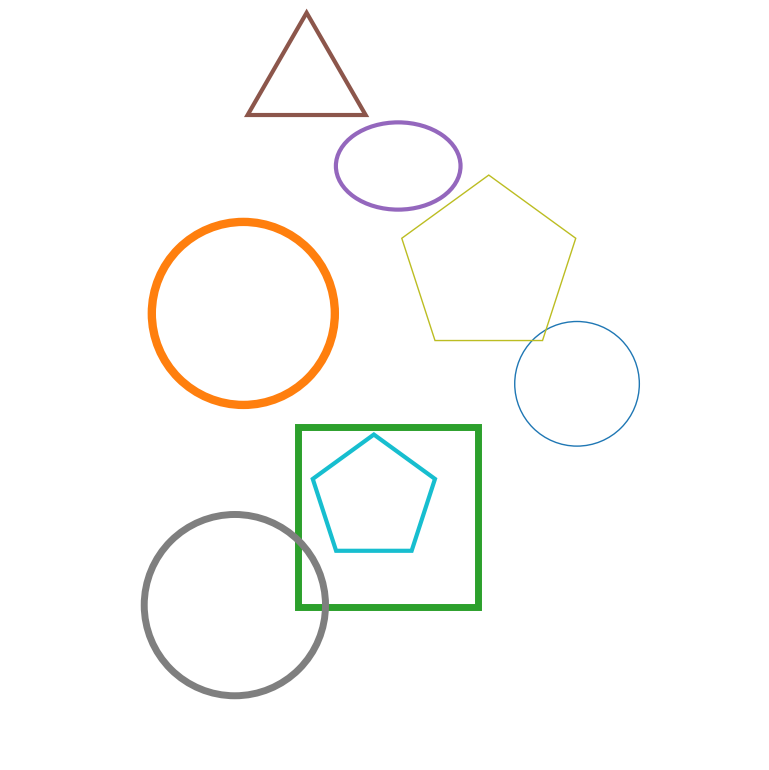[{"shape": "circle", "thickness": 0.5, "radius": 0.4, "center": [0.749, 0.502]}, {"shape": "circle", "thickness": 3, "radius": 0.59, "center": [0.316, 0.593]}, {"shape": "square", "thickness": 2.5, "radius": 0.58, "center": [0.504, 0.329]}, {"shape": "oval", "thickness": 1.5, "radius": 0.4, "center": [0.517, 0.784]}, {"shape": "triangle", "thickness": 1.5, "radius": 0.44, "center": [0.398, 0.895]}, {"shape": "circle", "thickness": 2.5, "radius": 0.59, "center": [0.305, 0.214]}, {"shape": "pentagon", "thickness": 0.5, "radius": 0.59, "center": [0.635, 0.654]}, {"shape": "pentagon", "thickness": 1.5, "radius": 0.42, "center": [0.486, 0.352]}]